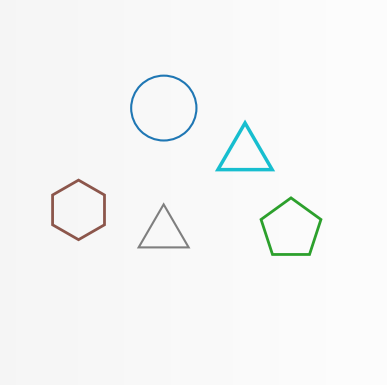[{"shape": "circle", "thickness": 1.5, "radius": 0.42, "center": [0.423, 0.719]}, {"shape": "pentagon", "thickness": 2, "radius": 0.41, "center": [0.751, 0.405]}, {"shape": "hexagon", "thickness": 2, "radius": 0.39, "center": [0.203, 0.455]}, {"shape": "triangle", "thickness": 1.5, "radius": 0.37, "center": [0.422, 0.395]}, {"shape": "triangle", "thickness": 2.5, "radius": 0.4, "center": [0.632, 0.6]}]